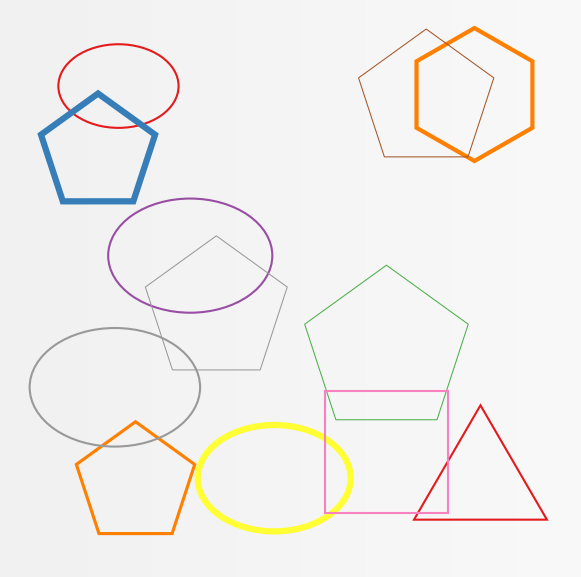[{"shape": "triangle", "thickness": 1, "radius": 0.66, "center": [0.827, 0.165]}, {"shape": "oval", "thickness": 1, "radius": 0.52, "center": [0.204, 0.85]}, {"shape": "pentagon", "thickness": 3, "radius": 0.52, "center": [0.169, 0.734]}, {"shape": "pentagon", "thickness": 0.5, "radius": 0.74, "center": [0.665, 0.392]}, {"shape": "oval", "thickness": 1, "radius": 0.71, "center": [0.327, 0.556]}, {"shape": "pentagon", "thickness": 1.5, "radius": 0.54, "center": [0.233, 0.162]}, {"shape": "hexagon", "thickness": 2, "radius": 0.58, "center": [0.816, 0.835]}, {"shape": "oval", "thickness": 3, "radius": 0.66, "center": [0.472, 0.171]}, {"shape": "pentagon", "thickness": 0.5, "radius": 0.61, "center": [0.733, 0.826]}, {"shape": "square", "thickness": 1, "radius": 0.53, "center": [0.665, 0.216]}, {"shape": "oval", "thickness": 1, "radius": 0.73, "center": [0.198, 0.328]}, {"shape": "pentagon", "thickness": 0.5, "radius": 0.64, "center": [0.372, 0.462]}]